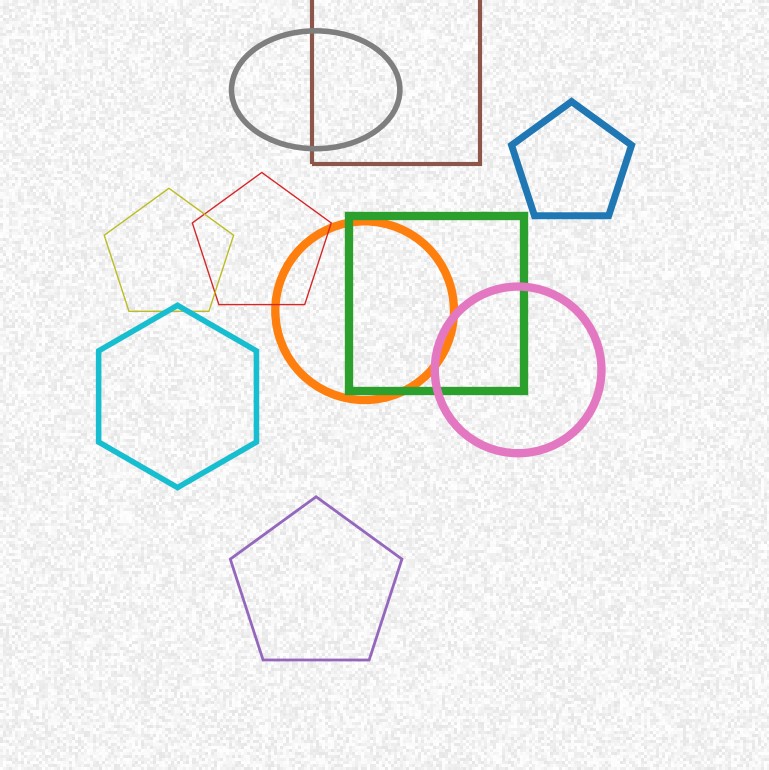[{"shape": "pentagon", "thickness": 2.5, "radius": 0.41, "center": [0.742, 0.786]}, {"shape": "circle", "thickness": 3, "radius": 0.58, "center": [0.474, 0.596]}, {"shape": "square", "thickness": 3, "radius": 0.57, "center": [0.567, 0.606]}, {"shape": "pentagon", "thickness": 0.5, "radius": 0.47, "center": [0.34, 0.681]}, {"shape": "pentagon", "thickness": 1, "radius": 0.59, "center": [0.411, 0.238]}, {"shape": "square", "thickness": 1.5, "radius": 0.54, "center": [0.514, 0.896]}, {"shape": "circle", "thickness": 3, "radius": 0.54, "center": [0.673, 0.52]}, {"shape": "oval", "thickness": 2, "radius": 0.55, "center": [0.41, 0.883]}, {"shape": "pentagon", "thickness": 0.5, "radius": 0.44, "center": [0.219, 0.667]}, {"shape": "hexagon", "thickness": 2, "radius": 0.59, "center": [0.231, 0.485]}]